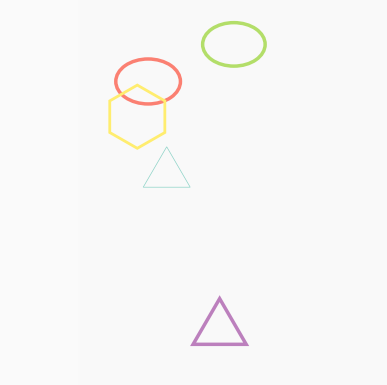[{"shape": "triangle", "thickness": 0.5, "radius": 0.35, "center": [0.43, 0.549]}, {"shape": "oval", "thickness": 2.5, "radius": 0.42, "center": [0.382, 0.788]}, {"shape": "oval", "thickness": 2.5, "radius": 0.4, "center": [0.604, 0.885]}, {"shape": "triangle", "thickness": 2.5, "radius": 0.4, "center": [0.567, 0.145]}, {"shape": "hexagon", "thickness": 2, "radius": 0.41, "center": [0.354, 0.697]}]